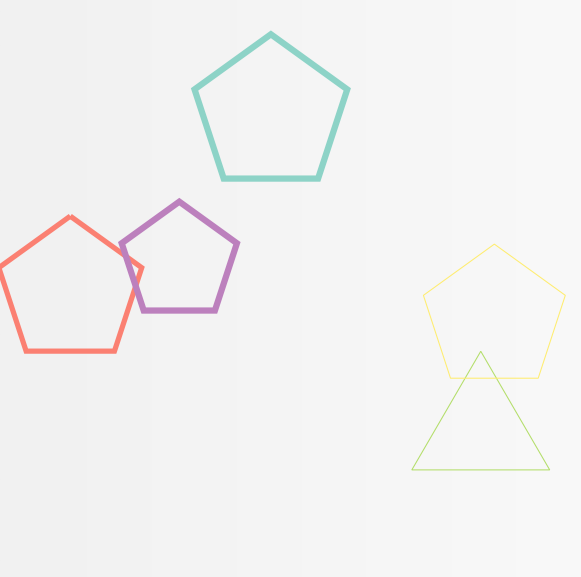[{"shape": "pentagon", "thickness": 3, "radius": 0.69, "center": [0.466, 0.802]}, {"shape": "pentagon", "thickness": 2.5, "radius": 0.65, "center": [0.121, 0.496]}, {"shape": "triangle", "thickness": 0.5, "radius": 0.68, "center": [0.827, 0.254]}, {"shape": "pentagon", "thickness": 3, "radius": 0.52, "center": [0.308, 0.546]}, {"shape": "pentagon", "thickness": 0.5, "radius": 0.64, "center": [0.851, 0.448]}]